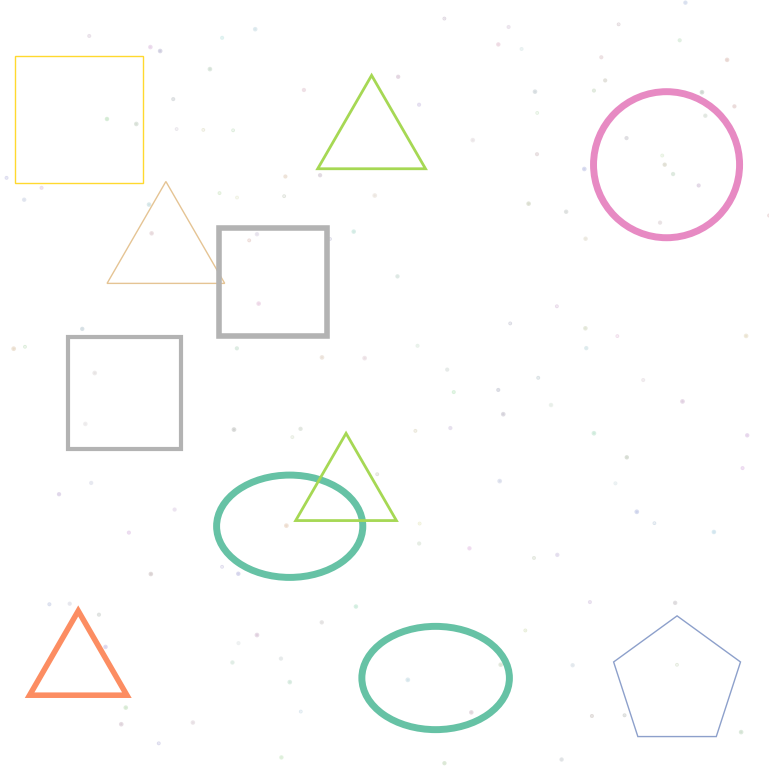[{"shape": "oval", "thickness": 2.5, "radius": 0.47, "center": [0.376, 0.317]}, {"shape": "oval", "thickness": 2.5, "radius": 0.48, "center": [0.566, 0.119]}, {"shape": "triangle", "thickness": 2, "radius": 0.36, "center": [0.102, 0.134]}, {"shape": "pentagon", "thickness": 0.5, "radius": 0.43, "center": [0.879, 0.114]}, {"shape": "circle", "thickness": 2.5, "radius": 0.47, "center": [0.866, 0.786]}, {"shape": "triangle", "thickness": 1, "radius": 0.38, "center": [0.449, 0.362]}, {"shape": "triangle", "thickness": 1, "radius": 0.4, "center": [0.483, 0.821]}, {"shape": "square", "thickness": 0.5, "radius": 0.41, "center": [0.102, 0.844]}, {"shape": "triangle", "thickness": 0.5, "radius": 0.44, "center": [0.215, 0.676]}, {"shape": "square", "thickness": 2, "radius": 0.35, "center": [0.355, 0.634]}, {"shape": "square", "thickness": 1.5, "radius": 0.36, "center": [0.162, 0.49]}]